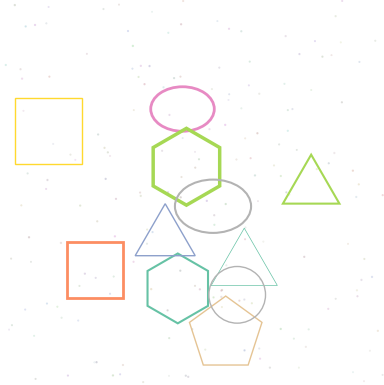[{"shape": "hexagon", "thickness": 1.5, "radius": 0.45, "center": [0.462, 0.251]}, {"shape": "triangle", "thickness": 0.5, "radius": 0.5, "center": [0.634, 0.308]}, {"shape": "square", "thickness": 2, "radius": 0.36, "center": [0.247, 0.299]}, {"shape": "triangle", "thickness": 1, "radius": 0.45, "center": [0.429, 0.381]}, {"shape": "oval", "thickness": 2, "radius": 0.41, "center": [0.474, 0.717]}, {"shape": "hexagon", "thickness": 2.5, "radius": 0.5, "center": [0.484, 0.567]}, {"shape": "triangle", "thickness": 1.5, "radius": 0.42, "center": [0.808, 0.513]}, {"shape": "square", "thickness": 1, "radius": 0.43, "center": [0.127, 0.66]}, {"shape": "pentagon", "thickness": 1, "radius": 0.5, "center": [0.586, 0.132]}, {"shape": "circle", "thickness": 1, "radius": 0.37, "center": [0.616, 0.234]}, {"shape": "oval", "thickness": 1.5, "radius": 0.49, "center": [0.553, 0.464]}]